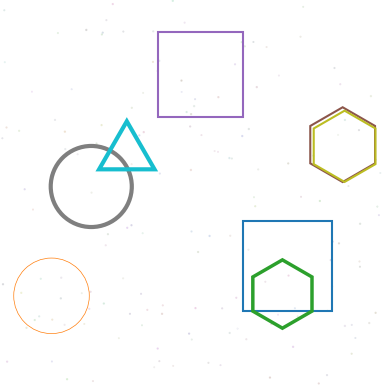[{"shape": "square", "thickness": 1.5, "radius": 0.58, "center": [0.747, 0.31]}, {"shape": "circle", "thickness": 0.5, "radius": 0.49, "center": [0.134, 0.232]}, {"shape": "hexagon", "thickness": 2.5, "radius": 0.44, "center": [0.734, 0.236]}, {"shape": "square", "thickness": 1.5, "radius": 0.56, "center": [0.521, 0.807]}, {"shape": "hexagon", "thickness": 1.5, "radius": 0.49, "center": [0.89, 0.624]}, {"shape": "circle", "thickness": 3, "radius": 0.53, "center": [0.237, 0.516]}, {"shape": "hexagon", "thickness": 1.5, "radius": 0.46, "center": [0.895, 0.62]}, {"shape": "triangle", "thickness": 3, "radius": 0.42, "center": [0.329, 0.602]}]